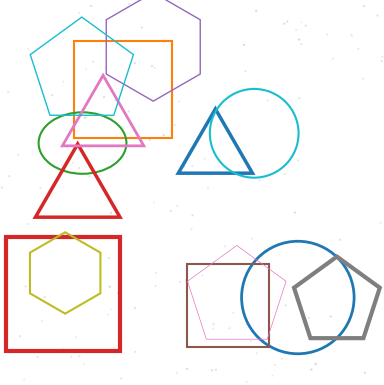[{"shape": "triangle", "thickness": 2.5, "radius": 0.56, "center": [0.559, 0.606]}, {"shape": "circle", "thickness": 2, "radius": 0.73, "center": [0.774, 0.227]}, {"shape": "square", "thickness": 1.5, "radius": 0.63, "center": [0.319, 0.767]}, {"shape": "oval", "thickness": 1.5, "radius": 0.57, "center": [0.214, 0.628]}, {"shape": "triangle", "thickness": 2.5, "radius": 0.63, "center": [0.202, 0.499]}, {"shape": "square", "thickness": 3, "radius": 0.74, "center": [0.164, 0.236]}, {"shape": "hexagon", "thickness": 1, "radius": 0.7, "center": [0.398, 0.878]}, {"shape": "square", "thickness": 1.5, "radius": 0.53, "center": [0.592, 0.207]}, {"shape": "triangle", "thickness": 2, "radius": 0.61, "center": [0.268, 0.682]}, {"shape": "pentagon", "thickness": 0.5, "radius": 0.67, "center": [0.615, 0.228]}, {"shape": "pentagon", "thickness": 3, "radius": 0.59, "center": [0.875, 0.216]}, {"shape": "hexagon", "thickness": 1.5, "radius": 0.53, "center": [0.169, 0.291]}, {"shape": "circle", "thickness": 1.5, "radius": 0.58, "center": [0.66, 0.654]}, {"shape": "pentagon", "thickness": 1, "radius": 0.7, "center": [0.213, 0.815]}]